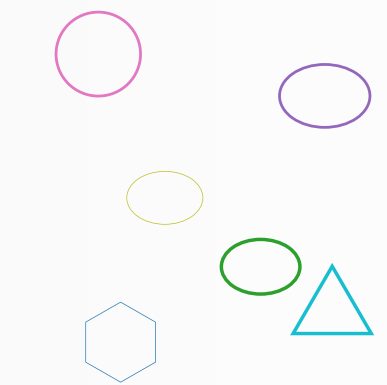[{"shape": "hexagon", "thickness": 0.5, "radius": 0.52, "center": [0.311, 0.111]}, {"shape": "oval", "thickness": 2.5, "radius": 0.51, "center": [0.673, 0.307]}, {"shape": "oval", "thickness": 2, "radius": 0.58, "center": [0.838, 0.751]}, {"shape": "circle", "thickness": 2, "radius": 0.55, "center": [0.254, 0.86]}, {"shape": "oval", "thickness": 0.5, "radius": 0.49, "center": [0.425, 0.486]}, {"shape": "triangle", "thickness": 2.5, "radius": 0.58, "center": [0.857, 0.192]}]